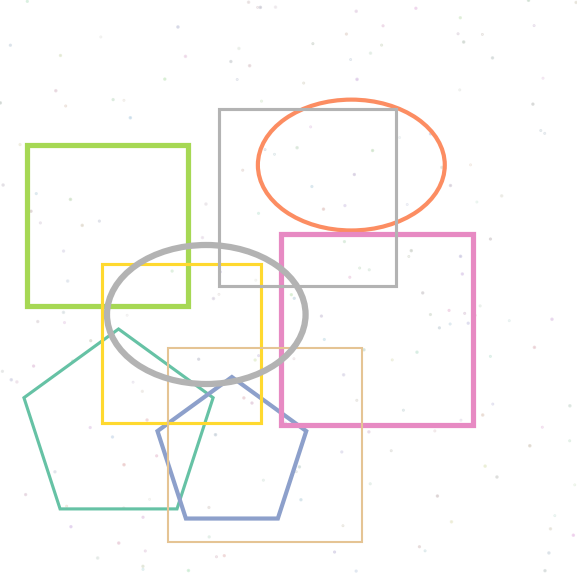[{"shape": "pentagon", "thickness": 1.5, "radius": 0.86, "center": [0.205, 0.257]}, {"shape": "oval", "thickness": 2, "radius": 0.81, "center": [0.608, 0.713]}, {"shape": "pentagon", "thickness": 2, "radius": 0.68, "center": [0.402, 0.211]}, {"shape": "square", "thickness": 2.5, "radius": 0.83, "center": [0.653, 0.428]}, {"shape": "square", "thickness": 2.5, "radius": 0.7, "center": [0.186, 0.608]}, {"shape": "square", "thickness": 1.5, "radius": 0.69, "center": [0.314, 0.404]}, {"shape": "square", "thickness": 1, "radius": 0.84, "center": [0.459, 0.229]}, {"shape": "oval", "thickness": 3, "radius": 0.86, "center": [0.357, 0.455]}, {"shape": "square", "thickness": 1.5, "radius": 0.77, "center": [0.532, 0.657]}]